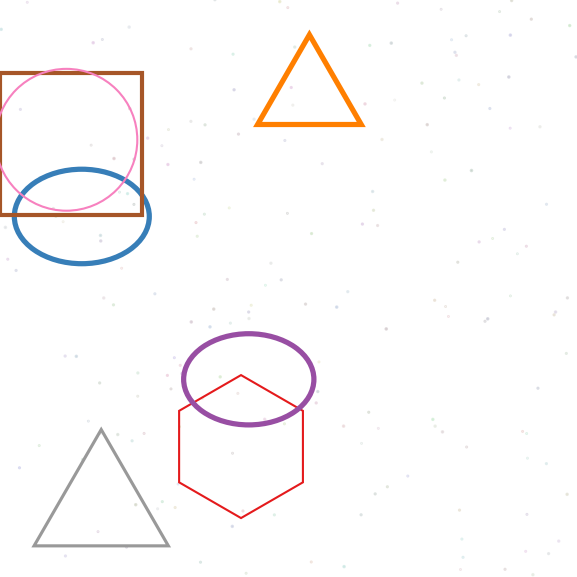[{"shape": "hexagon", "thickness": 1, "radius": 0.62, "center": [0.417, 0.226]}, {"shape": "oval", "thickness": 2.5, "radius": 0.58, "center": [0.142, 0.624]}, {"shape": "oval", "thickness": 2.5, "radius": 0.56, "center": [0.431, 0.342]}, {"shape": "triangle", "thickness": 2.5, "radius": 0.52, "center": [0.536, 0.835]}, {"shape": "square", "thickness": 2, "radius": 0.61, "center": [0.124, 0.75]}, {"shape": "circle", "thickness": 1, "radius": 0.61, "center": [0.115, 0.757]}, {"shape": "triangle", "thickness": 1.5, "radius": 0.67, "center": [0.175, 0.121]}]